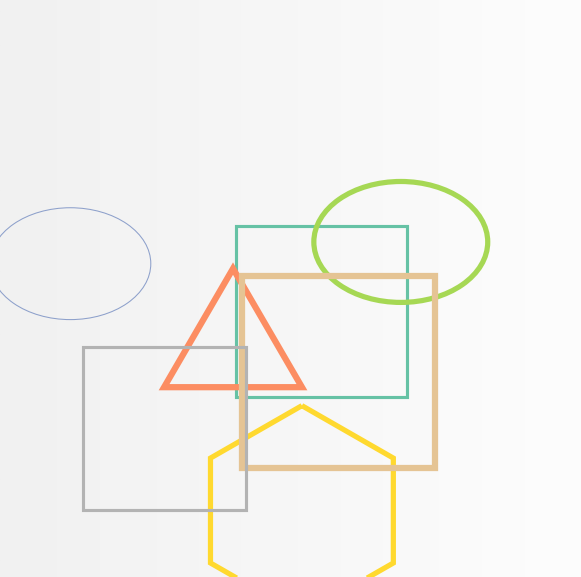[{"shape": "square", "thickness": 1.5, "radius": 0.74, "center": [0.553, 0.46]}, {"shape": "triangle", "thickness": 3, "radius": 0.68, "center": [0.401, 0.397]}, {"shape": "oval", "thickness": 0.5, "radius": 0.69, "center": [0.121, 0.543]}, {"shape": "oval", "thickness": 2.5, "radius": 0.75, "center": [0.69, 0.58]}, {"shape": "hexagon", "thickness": 2.5, "radius": 0.91, "center": [0.519, 0.115]}, {"shape": "square", "thickness": 3, "radius": 0.83, "center": [0.582, 0.355]}, {"shape": "square", "thickness": 1.5, "radius": 0.7, "center": [0.283, 0.257]}]